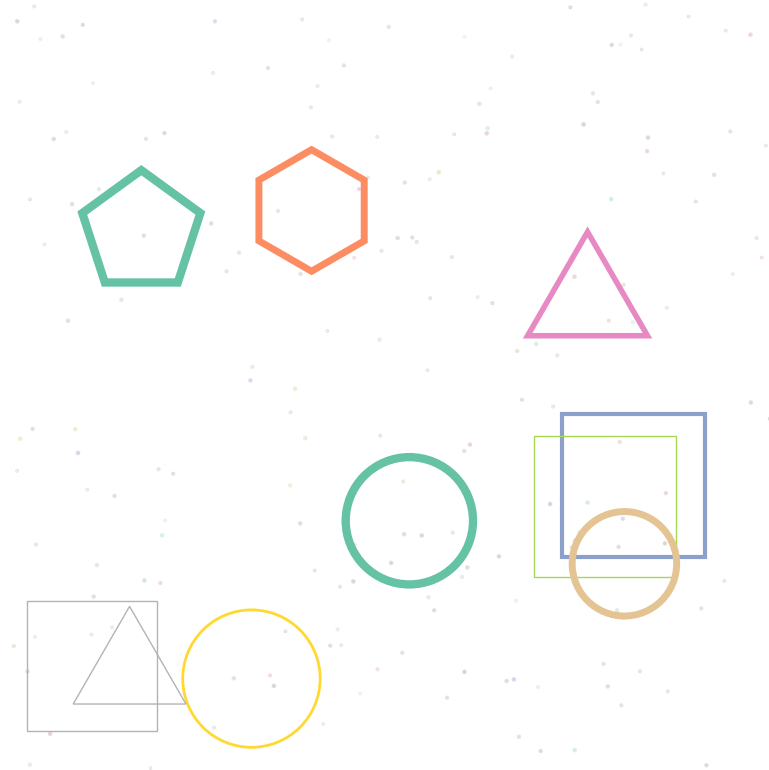[{"shape": "circle", "thickness": 3, "radius": 0.41, "center": [0.532, 0.324]}, {"shape": "pentagon", "thickness": 3, "radius": 0.4, "center": [0.184, 0.698]}, {"shape": "hexagon", "thickness": 2.5, "radius": 0.39, "center": [0.405, 0.727]}, {"shape": "square", "thickness": 1.5, "radius": 0.47, "center": [0.823, 0.369]}, {"shape": "triangle", "thickness": 2, "radius": 0.45, "center": [0.763, 0.609]}, {"shape": "square", "thickness": 0.5, "radius": 0.46, "center": [0.786, 0.342]}, {"shape": "circle", "thickness": 1, "radius": 0.45, "center": [0.327, 0.119]}, {"shape": "circle", "thickness": 2.5, "radius": 0.34, "center": [0.811, 0.268]}, {"shape": "triangle", "thickness": 0.5, "radius": 0.42, "center": [0.168, 0.128]}, {"shape": "square", "thickness": 0.5, "radius": 0.42, "center": [0.12, 0.135]}]